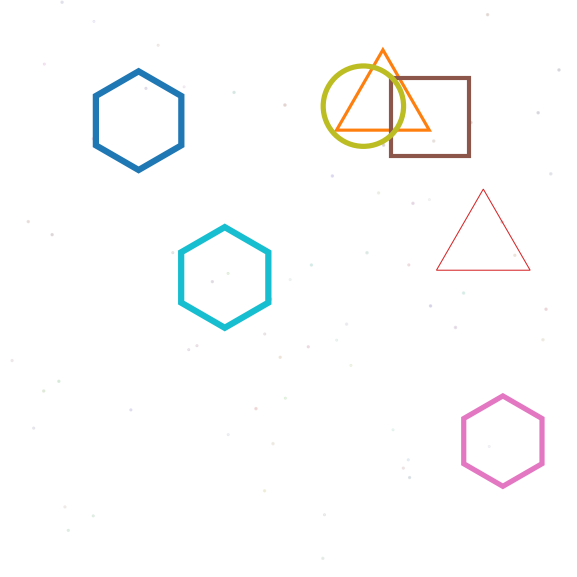[{"shape": "hexagon", "thickness": 3, "radius": 0.43, "center": [0.24, 0.79]}, {"shape": "triangle", "thickness": 1.5, "radius": 0.46, "center": [0.663, 0.82]}, {"shape": "triangle", "thickness": 0.5, "radius": 0.47, "center": [0.837, 0.578]}, {"shape": "square", "thickness": 2, "radius": 0.34, "center": [0.744, 0.796]}, {"shape": "hexagon", "thickness": 2.5, "radius": 0.39, "center": [0.871, 0.235]}, {"shape": "circle", "thickness": 2.5, "radius": 0.35, "center": [0.629, 0.815]}, {"shape": "hexagon", "thickness": 3, "radius": 0.44, "center": [0.389, 0.519]}]